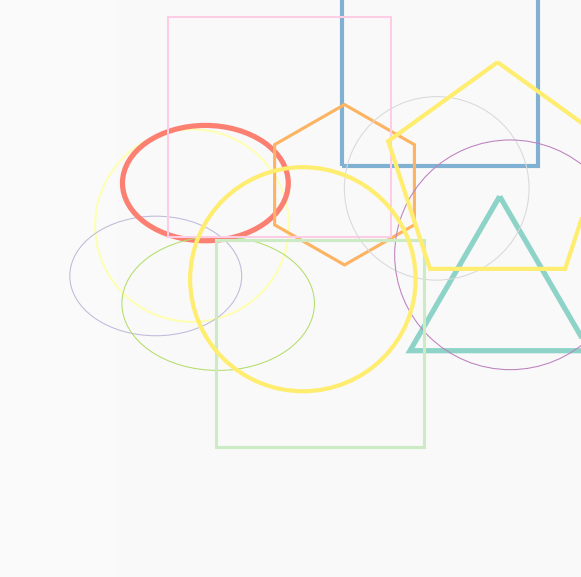[{"shape": "triangle", "thickness": 2.5, "radius": 0.89, "center": [0.86, 0.481]}, {"shape": "circle", "thickness": 1, "radius": 0.83, "center": [0.33, 0.609]}, {"shape": "oval", "thickness": 0.5, "radius": 0.74, "center": [0.268, 0.521]}, {"shape": "oval", "thickness": 2.5, "radius": 0.71, "center": [0.353, 0.682]}, {"shape": "square", "thickness": 2, "radius": 0.84, "center": [0.757, 0.879]}, {"shape": "hexagon", "thickness": 1.5, "radius": 0.69, "center": [0.593, 0.679]}, {"shape": "oval", "thickness": 0.5, "radius": 0.83, "center": [0.375, 0.474]}, {"shape": "square", "thickness": 1, "radius": 0.96, "center": [0.481, 0.779]}, {"shape": "circle", "thickness": 0.5, "radius": 0.79, "center": [0.751, 0.673]}, {"shape": "circle", "thickness": 0.5, "radius": 0.99, "center": [0.878, 0.558]}, {"shape": "square", "thickness": 1.5, "radius": 0.9, "center": [0.551, 0.404]}, {"shape": "pentagon", "thickness": 2, "radius": 0.99, "center": [0.856, 0.694]}, {"shape": "circle", "thickness": 2, "radius": 0.97, "center": [0.521, 0.516]}]